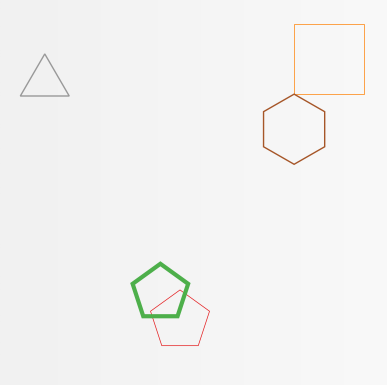[{"shape": "pentagon", "thickness": 0.5, "radius": 0.4, "center": [0.465, 0.167]}, {"shape": "pentagon", "thickness": 3, "radius": 0.38, "center": [0.414, 0.24]}, {"shape": "square", "thickness": 0.5, "radius": 0.45, "center": [0.848, 0.847]}, {"shape": "hexagon", "thickness": 1, "radius": 0.46, "center": [0.759, 0.664]}, {"shape": "triangle", "thickness": 1, "radius": 0.36, "center": [0.116, 0.787]}]